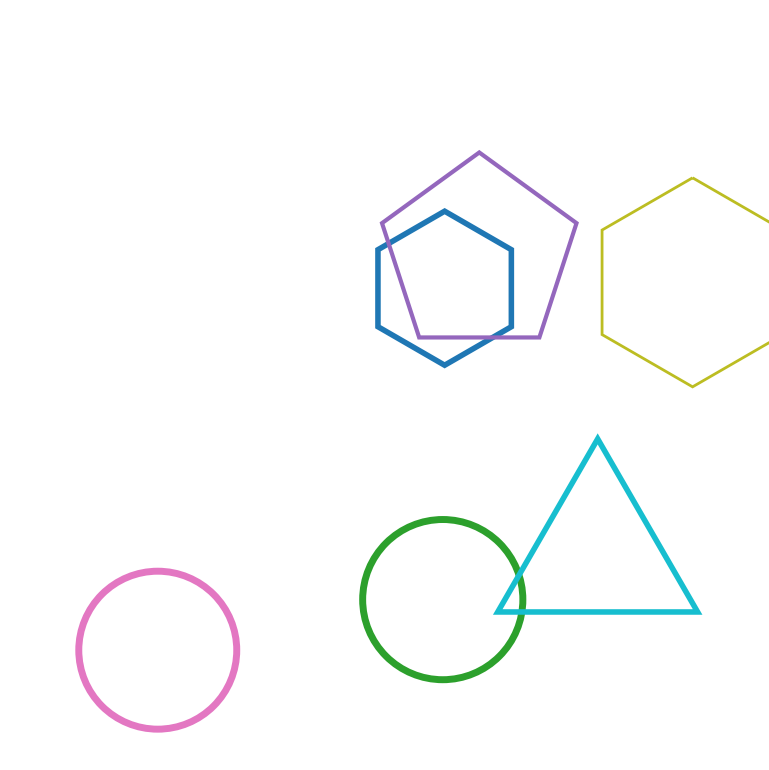[{"shape": "hexagon", "thickness": 2, "radius": 0.5, "center": [0.577, 0.626]}, {"shape": "circle", "thickness": 2.5, "radius": 0.52, "center": [0.575, 0.221]}, {"shape": "pentagon", "thickness": 1.5, "radius": 0.66, "center": [0.622, 0.669]}, {"shape": "circle", "thickness": 2.5, "radius": 0.51, "center": [0.205, 0.156]}, {"shape": "hexagon", "thickness": 1, "radius": 0.68, "center": [0.899, 0.633]}, {"shape": "triangle", "thickness": 2, "radius": 0.75, "center": [0.776, 0.28]}]